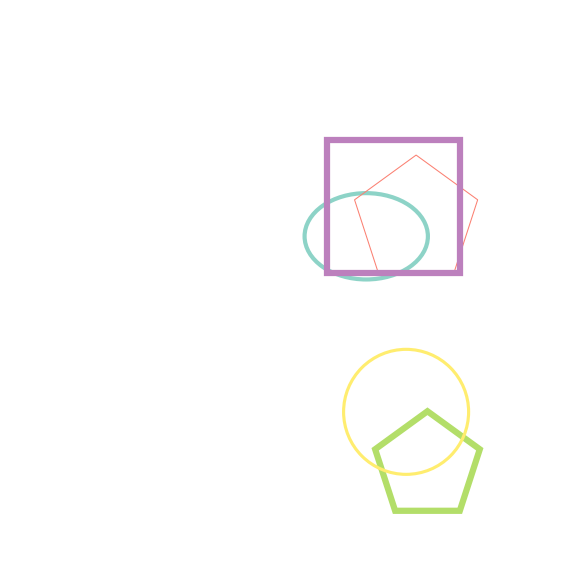[{"shape": "oval", "thickness": 2, "radius": 0.53, "center": [0.634, 0.59]}, {"shape": "pentagon", "thickness": 0.5, "radius": 0.56, "center": [0.721, 0.619]}, {"shape": "pentagon", "thickness": 3, "radius": 0.48, "center": [0.74, 0.192]}, {"shape": "square", "thickness": 3, "radius": 0.58, "center": [0.681, 0.642]}, {"shape": "circle", "thickness": 1.5, "radius": 0.54, "center": [0.703, 0.286]}]